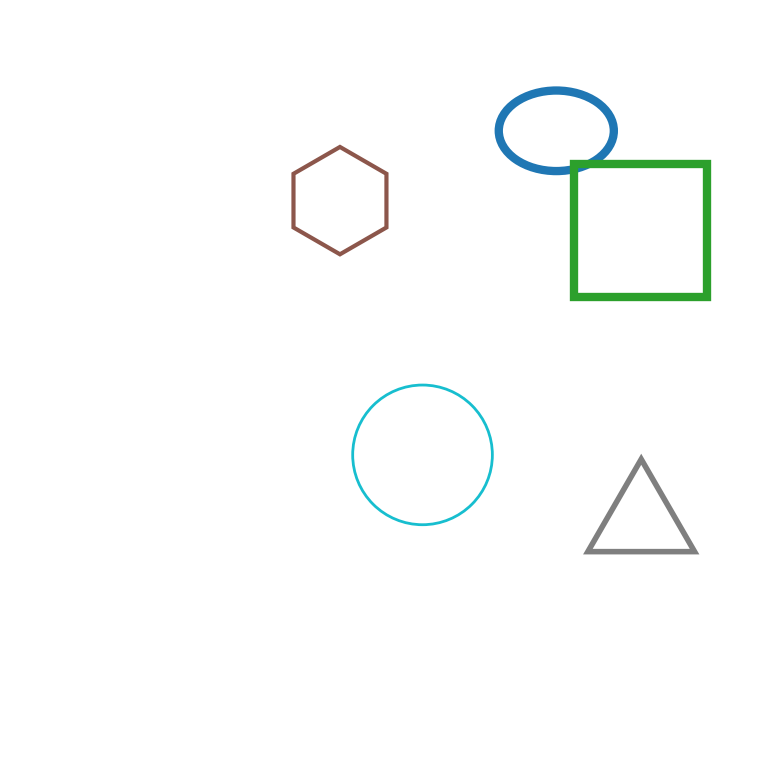[{"shape": "oval", "thickness": 3, "radius": 0.37, "center": [0.722, 0.83]}, {"shape": "square", "thickness": 3, "radius": 0.43, "center": [0.832, 0.701]}, {"shape": "hexagon", "thickness": 1.5, "radius": 0.35, "center": [0.442, 0.739]}, {"shape": "triangle", "thickness": 2, "radius": 0.4, "center": [0.833, 0.324]}, {"shape": "circle", "thickness": 1, "radius": 0.45, "center": [0.549, 0.409]}]